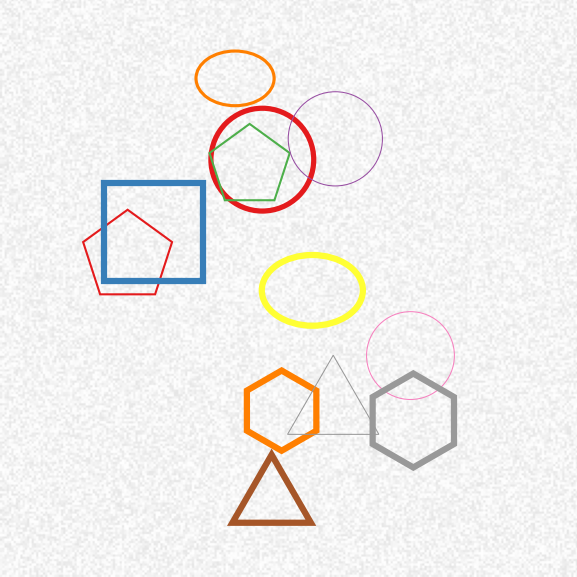[{"shape": "circle", "thickness": 2.5, "radius": 0.45, "center": [0.454, 0.723]}, {"shape": "pentagon", "thickness": 1, "radius": 0.4, "center": [0.221, 0.555]}, {"shape": "square", "thickness": 3, "radius": 0.43, "center": [0.266, 0.598]}, {"shape": "pentagon", "thickness": 1, "radius": 0.37, "center": [0.432, 0.712]}, {"shape": "circle", "thickness": 0.5, "radius": 0.41, "center": [0.581, 0.759]}, {"shape": "oval", "thickness": 1.5, "radius": 0.34, "center": [0.407, 0.863]}, {"shape": "hexagon", "thickness": 3, "radius": 0.35, "center": [0.488, 0.288]}, {"shape": "oval", "thickness": 3, "radius": 0.44, "center": [0.541, 0.496]}, {"shape": "triangle", "thickness": 3, "radius": 0.39, "center": [0.47, 0.133]}, {"shape": "circle", "thickness": 0.5, "radius": 0.38, "center": [0.711, 0.383]}, {"shape": "hexagon", "thickness": 3, "radius": 0.41, "center": [0.716, 0.271]}, {"shape": "triangle", "thickness": 0.5, "radius": 0.46, "center": [0.577, 0.293]}]